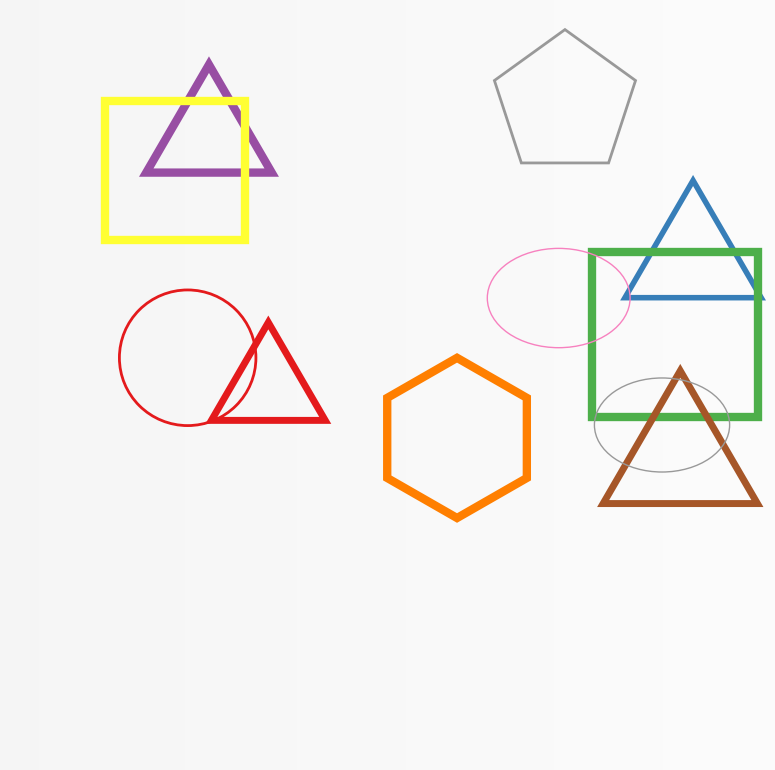[{"shape": "circle", "thickness": 1, "radius": 0.44, "center": [0.242, 0.535]}, {"shape": "triangle", "thickness": 2.5, "radius": 0.42, "center": [0.346, 0.496]}, {"shape": "triangle", "thickness": 2, "radius": 0.51, "center": [0.894, 0.664]}, {"shape": "square", "thickness": 3, "radius": 0.54, "center": [0.871, 0.566]}, {"shape": "triangle", "thickness": 3, "radius": 0.47, "center": [0.27, 0.823]}, {"shape": "hexagon", "thickness": 3, "radius": 0.52, "center": [0.59, 0.431]}, {"shape": "square", "thickness": 3, "radius": 0.45, "center": [0.226, 0.779]}, {"shape": "triangle", "thickness": 2.5, "radius": 0.57, "center": [0.878, 0.403]}, {"shape": "oval", "thickness": 0.5, "radius": 0.46, "center": [0.721, 0.613]}, {"shape": "oval", "thickness": 0.5, "radius": 0.44, "center": [0.854, 0.448]}, {"shape": "pentagon", "thickness": 1, "radius": 0.48, "center": [0.729, 0.866]}]